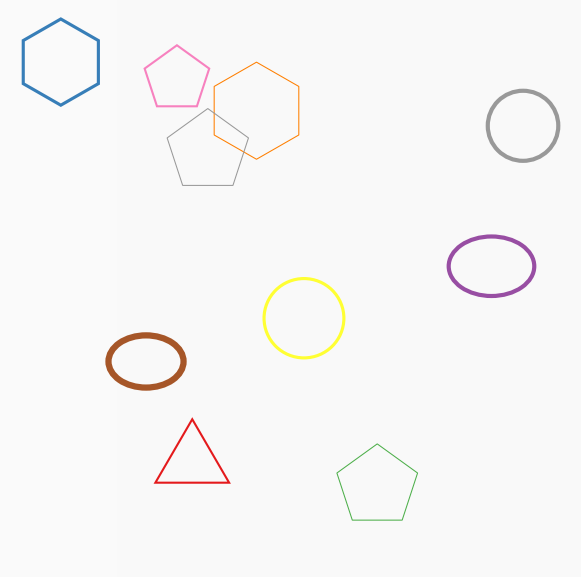[{"shape": "triangle", "thickness": 1, "radius": 0.37, "center": [0.331, 0.2]}, {"shape": "hexagon", "thickness": 1.5, "radius": 0.37, "center": [0.105, 0.892]}, {"shape": "pentagon", "thickness": 0.5, "radius": 0.36, "center": [0.649, 0.158]}, {"shape": "oval", "thickness": 2, "radius": 0.37, "center": [0.846, 0.538]}, {"shape": "hexagon", "thickness": 0.5, "radius": 0.42, "center": [0.441, 0.807]}, {"shape": "circle", "thickness": 1.5, "radius": 0.34, "center": [0.523, 0.448]}, {"shape": "oval", "thickness": 3, "radius": 0.32, "center": [0.251, 0.373]}, {"shape": "pentagon", "thickness": 1, "radius": 0.29, "center": [0.304, 0.862]}, {"shape": "circle", "thickness": 2, "radius": 0.3, "center": [0.9, 0.781]}, {"shape": "pentagon", "thickness": 0.5, "radius": 0.37, "center": [0.358, 0.738]}]